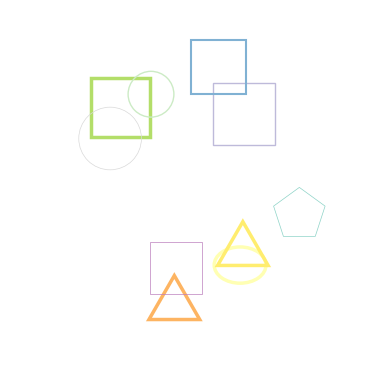[{"shape": "pentagon", "thickness": 0.5, "radius": 0.35, "center": [0.778, 0.443]}, {"shape": "oval", "thickness": 2.5, "radius": 0.34, "center": [0.624, 0.311]}, {"shape": "square", "thickness": 1, "radius": 0.4, "center": [0.635, 0.705]}, {"shape": "square", "thickness": 1.5, "radius": 0.36, "center": [0.568, 0.826]}, {"shape": "triangle", "thickness": 2.5, "radius": 0.38, "center": [0.453, 0.208]}, {"shape": "square", "thickness": 2.5, "radius": 0.38, "center": [0.314, 0.721]}, {"shape": "circle", "thickness": 0.5, "radius": 0.41, "center": [0.286, 0.64]}, {"shape": "square", "thickness": 0.5, "radius": 0.34, "center": [0.458, 0.305]}, {"shape": "circle", "thickness": 1, "radius": 0.3, "center": [0.392, 0.755]}, {"shape": "triangle", "thickness": 2.5, "radius": 0.38, "center": [0.631, 0.348]}]